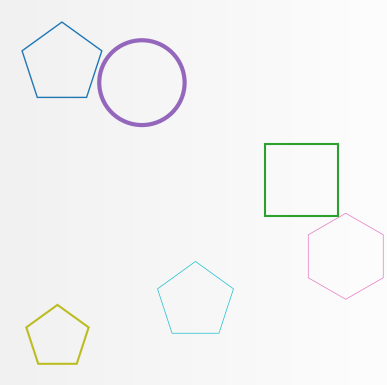[{"shape": "pentagon", "thickness": 1, "radius": 0.54, "center": [0.16, 0.835]}, {"shape": "square", "thickness": 1.5, "radius": 0.47, "center": [0.779, 0.533]}, {"shape": "circle", "thickness": 3, "radius": 0.55, "center": [0.366, 0.785]}, {"shape": "hexagon", "thickness": 0.5, "radius": 0.56, "center": [0.892, 0.334]}, {"shape": "pentagon", "thickness": 1.5, "radius": 0.42, "center": [0.148, 0.124]}, {"shape": "pentagon", "thickness": 0.5, "radius": 0.52, "center": [0.504, 0.218]}]